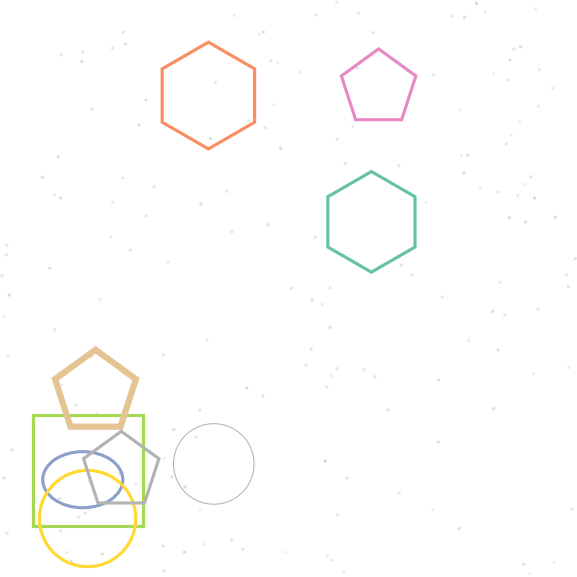[{"shape": "hexagon", "thickness": 1.5, "radius": 0.44, "center": [0.643, 0.615]}, {"shape": "hexagon", "thickness": 1.5, "radius": 0.46, "center": [0.361, 0.834]}, {"shape": "oval", "thickness": 1.5, "radius": 0.35, "center": [0.143, 0.168]}, {"shape": "pentagon", "thickness": 1.5, "radius": 0.34, "center": [0.656, 0.847]}, {"shape": "square", "thickness": 1.5, "radius": 0.48, "center": [0.153, 0.185]}, {"shape": "circle", "thickness": 1.5, "radius": 0.42, "center": [0.152, 0.101]}, {"shape": "pentagon", "thickness": 3, "radius": 0.37, "center": [0.165, 0.32]}, {"shape": "pentagon", "thickness": 1.5, "radius": 0.34, "center": [0.21, 0.184]}, {"shape": "circle", "thickness": 0.5, "radius": 0.35, "center": [0.37, 0.196]}]